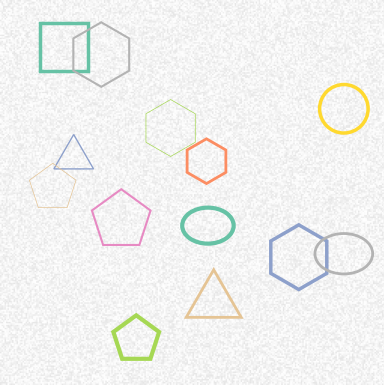[{"shape": "square", "thickness": 2.5, "radius": 0.31, "center": [0.167, 0.877]}, {"shape": "oval", "thickness": 3, "radius": 0.33, "center": [0.54, 0.414]}, {"shape": "hexagon", "thickness": 2, "radius": 0.29, "center": [0.536, 0.581]}, {"shape": "triangle", "thickness": 1, "radius": 0.3, "center": [0.191, 0.591]}, {"shape": "hexagon", "thickness": 2.5, "radius": 0.42, "center": [0.776, 0.332]}, {"shape": "pentagon", "thickness": 1.5, "radius": 0.4, "center": [0.315, 0.428]}, {"shape": "hexagon", "thickness": 0.5, "radius": 0.37, "center": [0.443, 0.668]}, {"shape": "pentagon", "thickness": 3, "radius": 0.31, "center": [0.354, 0.119]}, {"shape": "circle", "thickness": 2.5, "radius": 0.31, "center": [0.893, 0.717]}, {"shape": "pentagon", "thickness": 0.5, "radius": 0.32, "center": [0.137, 0.512]}, {"shape": "triangle", "thickness": 2, "radius": 0.41, "center": [0.555, 0.217]}, {"shape": "oval", "thickness": 2, "radius": 0.37, "center": [0.893, 0.341]}, {"shape": "hexagon", "thickness": 1.5, "radius": 0.42, "center": [0.263, 0.858]}]